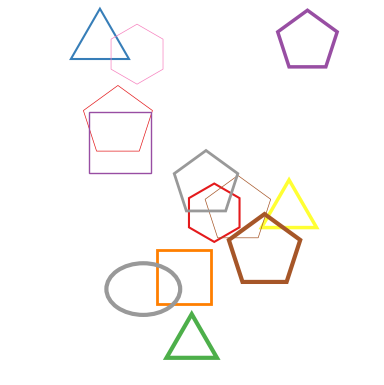[{"shape": "hexagon", "thickness": 1.5, "radius": 0.38, "center": [0.556, 0.447]}, {"shape": "pentagon", "thickness": 0.5, "radius": 0.47, "center": [0.306, 0.684]}, {"shape": "triangle", "thickness": 1.5, "radius": 0.44, "center": [0.26, 0.89]}, {"shape": "triangle", "thickness": 3, "radius": 0.38, "center": [0.498, 0.108]}, {"shape": "pentagon", "thickness": 2.5, "radius": 0.41, "center": [0.799, 0.892]}, {"shape": "square", "thickness": 1, "radius": 0.4, "center": [0.312, 0.63]}, {"shape": "square", "thickness": 2, "radius": 0.35, "center": [0.477, 0.28]}, {"shape": "triangle", "thickness": 2.5, "radius": 0.41, "center": [0.751, 0.45]}, {"shape": "pentagon", "thickness": 0.5, "radius": 0.45, "center": [0.618, 0.455]}, {"shape": "pentagon", "thickness": 3, "radius": 0.49, "center": [0.687, 0.347]}, {"shape": "hexagon", "thickness": 0.5, "radius": 0.39, "center": [0.356, 0.859]}, {"shape": "oval", "thickness": 3, "radius": 0.48, "center": [0.372, 0.249]}, {"shape": "pentagon", "thickness": 2, "radius": 0.43, "center": [0.535, 0.522]}]